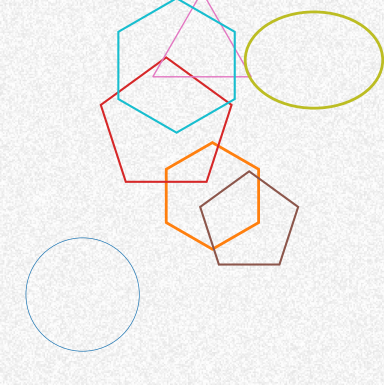[{"shape": "circle", "thickness": 0.5, "radius": 0.74, "center": [0.215, 0.235]}, {"shape": "hexagon", "thickness": 2, "radius": 0.69, "center": [0.552, 0.491]}, {"shape": "pentagon", "thickness": 1.5, "radius": 0.89, "center": [0.432, 0.672]}, {"shape": "pentagon", "thickness": 1.5, "radius": 0.67, "center": [0.647, 0.421]}, {"shape": "triangle", "thickness": 1, "radius": 0.74, "center": [0.525, 0.874]}, {"shape": "oval", "thickness": 2, "radius": 0.89, "center": [0.816, 0.844]}, {"shape": "hexagon", "thickness": 1.5, "radius": 0.87, "center": [0.459, 0.83]}]